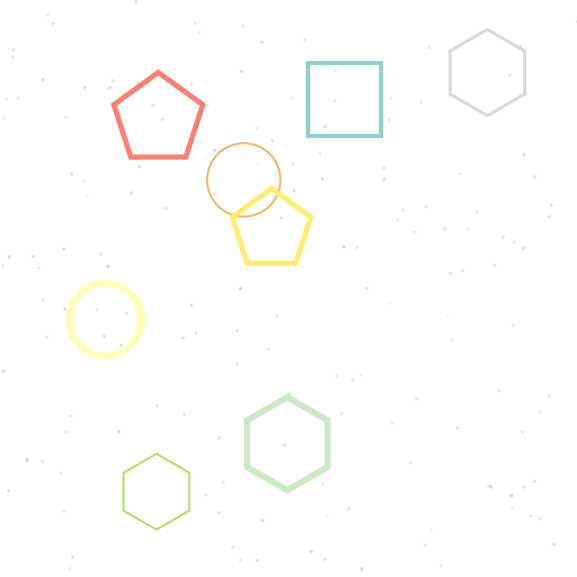[{"shape": "square", "thickness": 2, "radius": 0.32, "center": [0.597, 0.827]}, {"shape": "circle", "thickness": 3, "radius": 0.31, "center": [0.182, 0.446]}, {"shape": "pentagon", "thickness": 2.5, "radius": 0.41, "center": [0.274, 0.793]}, {"shape": "circle", "thickness": 1, "radius": 0.32, "center": [0.422, 0.688]}, {"shape": "hexagon", "thickness": 1, "radius": 0.33, "center": [0.271, 0.148]}, {"shape": "hexagon", "thickness": 1.5, "radius": 0.37, "center": [0.844, 0.873]}, {"shape": "hexagon", "thickness": 3, "radius": 0.4, "center": [0.497, 0.231]}, {"shape": "pentagon", "thickness": 2.5, "radius": 0.36, "center": [0.47, 0.601]}]